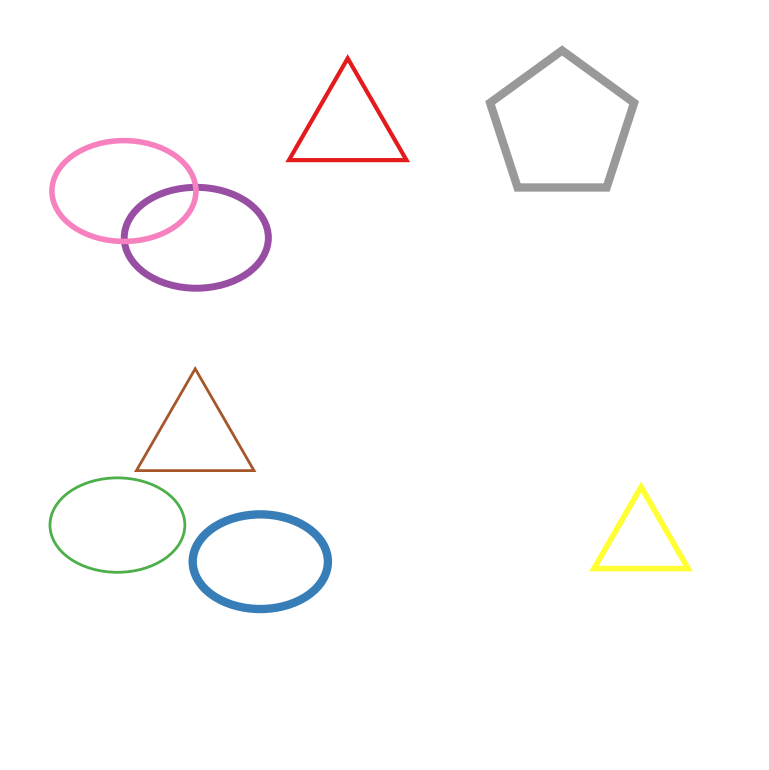[{"shape": "triangle", "thickness": 1.5, "radius": 0.44, "center": [0.452, 0.836]}, {"shape": "oval", "thickness": 3, "radius": 0.44, "center": [0.338, 0.271]}, {"shape": "oval", "thickness": 1, "radius": 0.44, "center": [0.152, 0.318]}, {"shape": "oval", "thickness": 2.5, "radius": 0.47, "center": [0.255, 0.691]}, {"shape": "triangle", "thickness": 2, "radius": 0.35, "center": [0.833, 0.297]}, {"shape": "triangle", "thickness": 1, "radius": 0.44, "center": [0.254, 0.433]}, {"shape": "oval", "thickness": 2, "radius": 0.47, "center": [0.161, 0.752]}, {"shape": "pentagon", "thickness": 3, "radius": 0.49, "center": [0.73, 0.836]}]